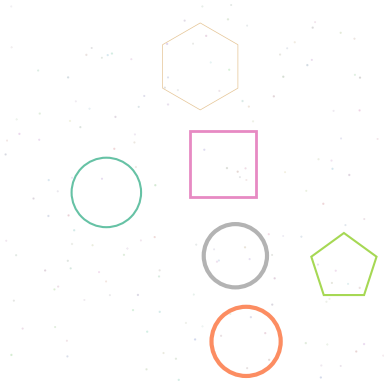[{"shape": "circle", "thickness": 1.5, "radius": 0.45, "center": [0.276, 0.5]}, {"shape": "circle", "thickness": 3, "radius": 0.45, "center": [0.639, 0.113]}, {"shape": "square", "thickness": 2, "radius": 0.43, "center": [0.58, 0.575]}, {"shape": "pentagon", "thickness": 1.5, "radius": 0.45, "center": [0.893, 0.306]}, {"shape": "hexagon", "thickness": 0.5, "radius": 0.56, "center": [0.52, 0.827]}, {"shape": "circle", "thickness": 3, "radius": 0.41, "center": [0.611, 0.336]}]